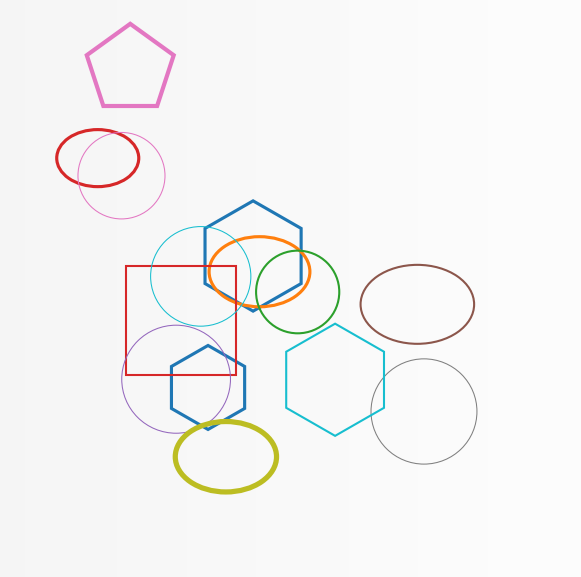[{"shape": "hexagon", "thickness": 1.5, "radius": 0.48, "center": [0.435, 0.556]}, {"shape": "hexagon", "thickness": 1.5, "radius": 0.36, "center": [0.358, 0.328]}, {"shape": "oval", "thickness": 1.5, "radius": 0.43, "center": [0.446, 0.529]}, {"shape": "circle", "thickness": 1, "radius": 0.36, "center": [0.512, 0.494]}, {"shape": "square", "thickness": 1, "radius": 0.47, "center": [0.312, 0.445]}, {"shape": "oval", "thickness": 1.5, "radius": 0.35, "center": [0.168, 0.725]}, {"shape": "circle", "thickness": 0.5, "radius": 0.47, "center": [0.303, 0.342]}, {"shape": "oval", "thickness": 1, "radius": 0.49, "center": [0.718, 0.472]}, {"shape": "circle", "thickness": 0.5, "radius": 0.37, "center": [0.209, 0.695]}, {"shape": "pentagon", "thickness": 2, "radius": 0.39, "center": [0.224, 0.879]}, {"shape": "circle", "thickness": 0.5, "radius": 0.46, "center": [0.729, 0.287]}, {"shape": "oval", "thickness": 2.5, "radius": 0.44, "center": [0.389, 0.208]}, {"shape": "circle", "thickness": 0.5, "radius": 0.43, "center": [0.345, 0.521]}, {"shape": "hexagon", "thickness": 1, "radius": 0.49, "center": [0.577, 0.342]}]